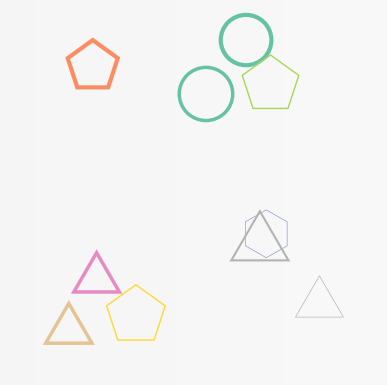[{"shape": "circle", "thickness": 3, "radius": 0.33, "center": [0.635, 0.896]}, {"shape": "circle", "thickness": 2.5, "radius": 0.35, "center": [0.532, 0.756]}, {"shape": "pentagon", "thickness": 3, "radius": 0.34, "center": [0.239, 0.828]}, {"shape": "hexagon", "thickness": 0.5, "radius": 0.31, "center": [0.687, 0.393]}, {"shape": "triangle", "thickness": 2.5, "radius": 0.34, "center": [0.249, 0.276]}, {"shape": "pentagon", "thickness": 1, "radius": 0.38, "center": [0.698, 0.78]}, {"shape": "pentagon", "thickness": 1, "radius": 0.4, "center": [0.351, 0.181]}, {"shape": "triangle", "thickness": 2.5, "radius": 0.34, "center": [0.178, 0.143]}, {"shape": "triangle", "thickness": 0.5, "radius": 0.36, "center": [0.824, 0.212]}, {"shape": "triangle", "thickness": 1.5, "radius": 0.43, "center": [0.671, 0.366]}]